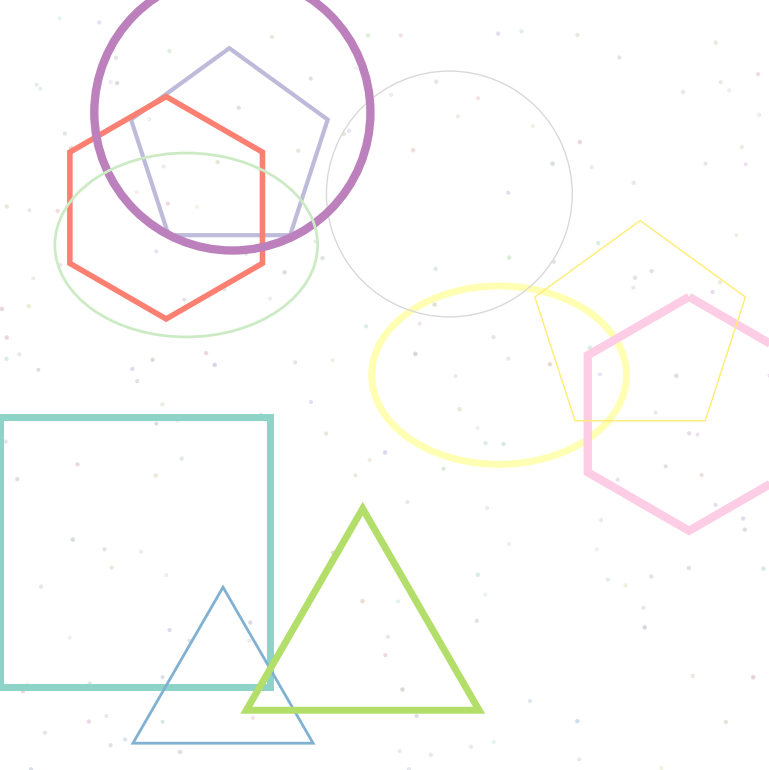[{"shape": "square", "thickness": 2.5, "radius": 0.88, "center": [0.175, 0.283]}, {"shape": "oval", "thickness": 2.5, "radius": 0.83, "center": [0.648, 0.513]}, {"shape": "pentagon", "thickness": 1.5, "radius": 0.67, "center": [0.298, 0.803]}, {"shape": "hexagon", "thickness": 2, "radius": 0.72, "center": [0.216, 0.73]}, {"shape": "triangle", "thickness": 1, "radius": 0.68, "center": [0.29, 0.102]}, {"shape": "triangle", "thickness": 2.5, "radius": 0.87, "center": [0.471, 0.165]}, {"shape": "hexagon", "thickness": 3, "radius": 0.76, "center": [0.895, 0.463]}, {"shape": "circle", "thickness": 0.5, "radius": 0.8, "center": [0.584, 0.748]}, {"shape": "circle", "thickness": 3, "radius": 0.9, "center": [0.302, 0.854]}, {"shape": "oval", "thickness": 1, "radius": 0.85, "center": [0.242, 0.682]}, {"shape": "pentagon", "thickness": 0.5, "radius": 0.72, "center": [0.831, 0.57]}]